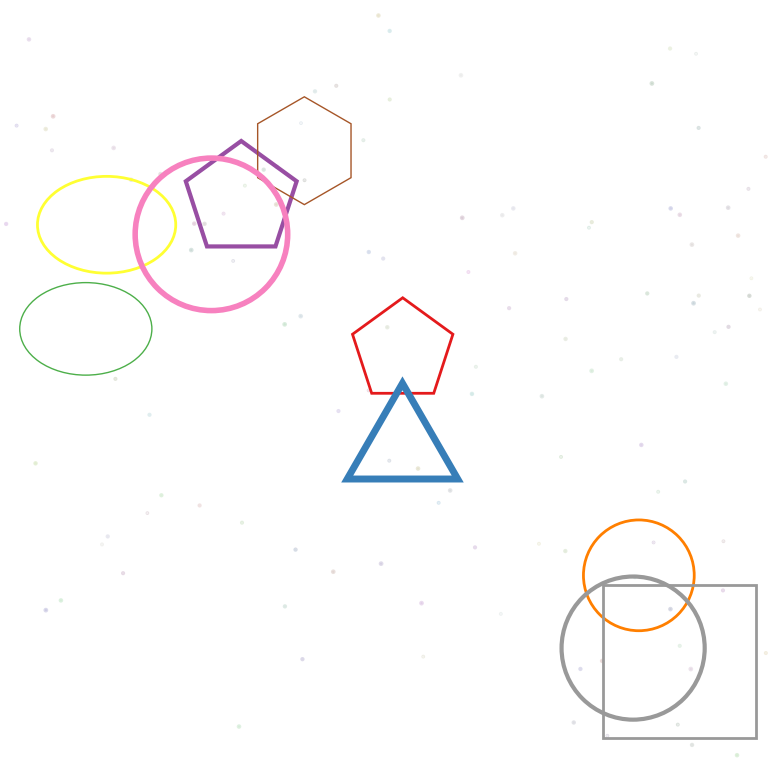[{"shape": "pentagon", "thickness": 1, "radius": 0.34, "center": [0.523, 0.545]}, {"shape": "triangle", "thickness": 2.5, "radius": 0.41, "center": [0.523, 0.419]}, {"shape": "oval", "thickness": 0.5, "radius": 0.43, "center": [0.111, 0.573]}, {"shape": "pentagon", "thickness": 1.5, "radius": 0.38, "center": [0.313, 0.741]}, {"shape": "circle", "thickness": 1, "radius": 0.36, "center": [0.83, 0.253]}, {"shape": "oval", "thickness": 1, "radius": 0.45, "center": [0.138, 0.708]}, {"shape": "hexagon", "thickness": 0.5, "radius": 0.35, "center": [0.395, 0.804]}, {"shape": "circle", "thickness": 2, "radius": 0.5, "center": [0.275, 0.696]}, {"shape": "circle", "thickness": 1.5, "radius": 0.46, "center": [0.822, 0.158]}, {"shape": "square", "thickness": 1, "radius": 0.5, "center": [0.882, 0.141]}]